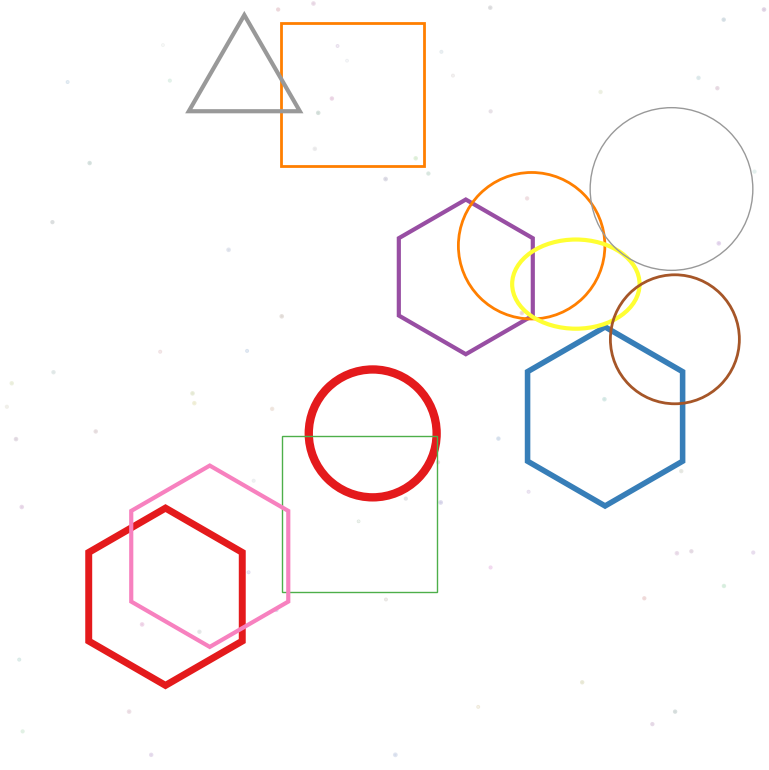[{"shape": "hexagon", "thickness": 2.5, "radius": 0.58, "center": [0.215, 0.225]}, {"shape": "circle", "thickness": 3, "radius": 0.42, "center": [0.484, 0.437]}, {"shape": "hexagon", "thickness": 2, "radius": 0.58, "center": [0.786, 0.459]}, {"shape": "square", "thickness": 0.5, "radius": 0.5, "center": [0.467, 0.332]}, {"shape": "hexagon", "thickness": 1.5, "radius": 0.5, "center": [0.605, 0.64]}, {"shape": "square", "thickness": 1, "radius": 0.46, "center": [0.458, 0.878]}, {"shape": "circle", "thickness": 1, "radius": 0.48, "center": [0.69, 0.681]}, {"shape": "oval", "thickness": 1.5, "radius": 0.41, "center": [0.748, 0.631]}, {"shape": "circle", "thickness": 1, "radius": 0.42, "center": [0.876, 0.559]}, {"shape": "hexagon", "thickness": 1.5, "radius": 0.59, "center": [0.272, 0.278]}, {"shape": "triangle", "thickness": 1.5, "radius": 0.42, "center": [0.317, 0.897]}, {"shape": "circle", "thickness": 0.5, "radius": 0.53, "center": [0.872, 0.755]}]